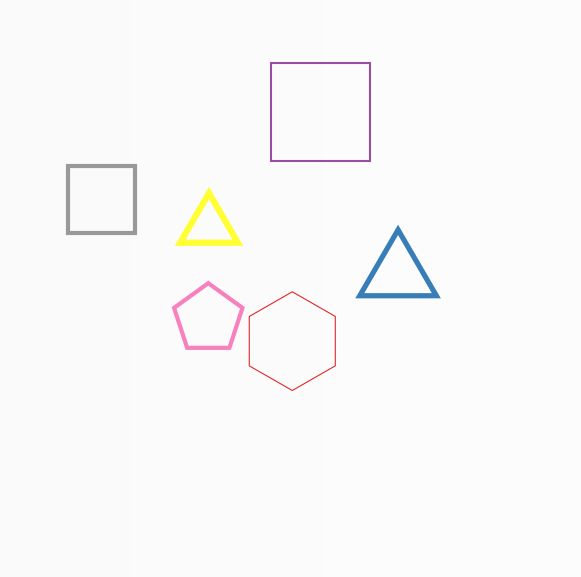[{"shape": "hexagon", "thickness": 0.5, "radius": 0.43, "center": [0.503, 0.408]}, {"shape": "triangle", "thickness": 2.5, "radius": 0.38, "center": [0.685, 0.525]}, {"shape": "square", "thickness": 1, "radius": 0.42, "center": [0.551, 0.805]}, {"shape": "triangle", "thickness": 3, "radius": 0.29, "center": [0.36, 0.607]}, {"shape": "pentagon", "thickness": 2, "radius": 0.31, "center": [0.358, 0.447]}, {"shape": "square", "thickness": 2, "radius": 0.29, "center": [0.175, 0.654]}]